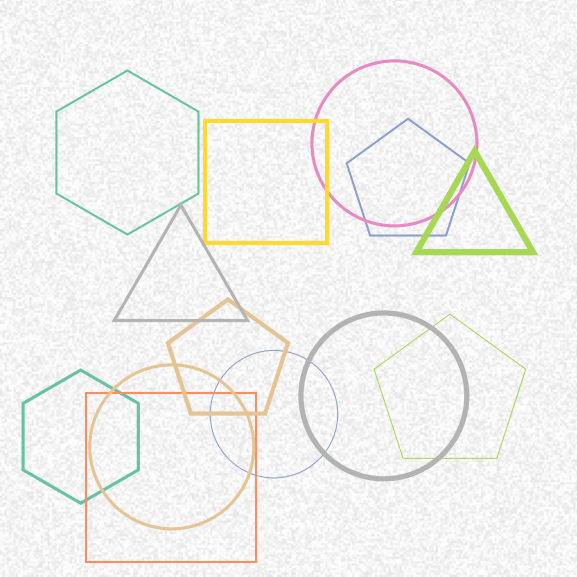[{"shape": "hexagon", "thickness": 1.5, "radius": 0.58, "center": [0.14, 0.243]}, {"shape": "hexagon", "thickness": 1, "radius": 0.71, "center": [0.221, 0.735]}, {"shape": "square", "thickness": 1, "radius": 0.74, "center": [0.296, 0.172]}, {"shape": "circle", "thickness": 0.5, "radius": 0.55, "center": [0.474, 0.282]}, {"shape": "pentagon", "thickness": 1, "radius": 0.56, "center": [0.707, 0.682]}, {"shape": "circle", "thickness": 1.5, "radius": 0.71, "center": [0.683, 0.751]}, {"shape": "triangle", "thickness": 3, "radius": 0.58, "center": [0.822, 0.621]}, {"shape": "pentagon", "thickness": 0.5, "radius": 0.69, "center": [0.779, 0.317]}, {"shape": "square", "thickness": 2, "radius": 0.53, "center": [0.461, 0.684]}, {"shape": "circle", "thickness": 1.5, "radius": 0.71, "center": [0.297, 0.225]}, {"shape": "pentagon", "thickness": 2, "radius": 0.55, "center": [0.395, 0.371]}, {"shape": "circle", "thickness": 2.5, "radius": 0.72, "center": [0.665, 0.314]}, {"shape": "triangle", "thickness": 1.5, "radius": 0.67, "center": [0.313, 0.511]}]